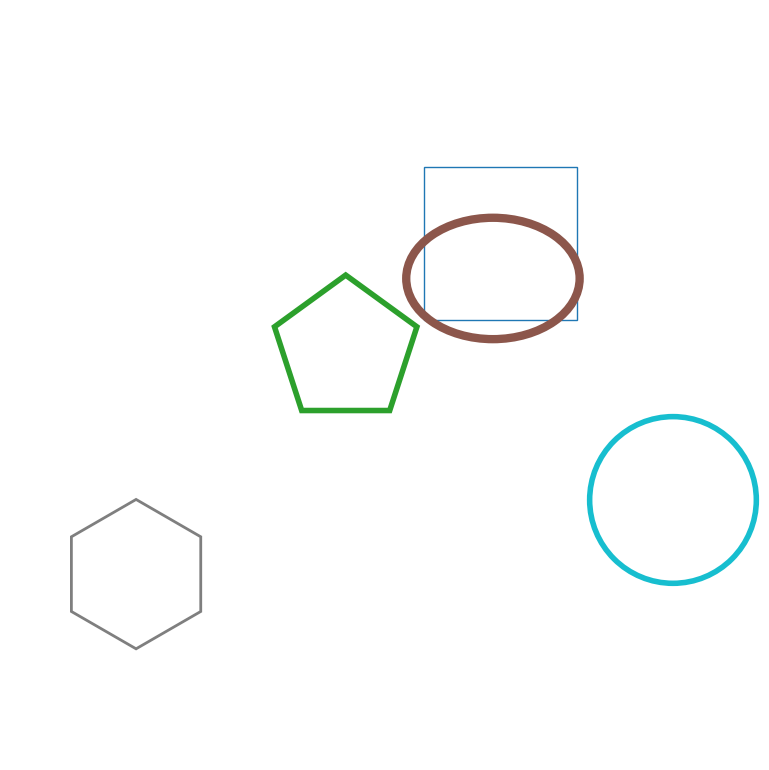[{"shape": "square", "thickness": 0.5, "radius": 0.5, "center": [0.65, 0.683]}, {"shape": "pentagon", "thickness": 2, "radius": 0.49, "center": [0.449, 0.546]}, {"shape": "oval", "thickness": 3, "radius": 0.56, "center": [0.64, 0.638]}, {"shape": "hexagon", "thickness": 1, "radius": 0.48, "center": [0.177, 0.254]}, {"shape": "circle", "thickness": 2, "radius": 0.54, "center": [0.874, 0.351]}]